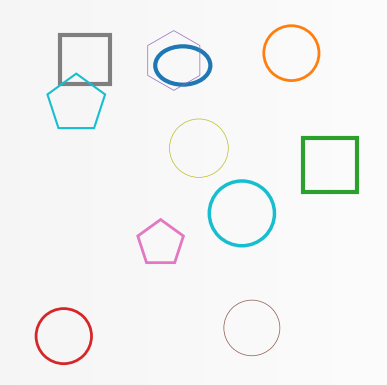[{"shape": "oval", "thickness": 3, "radius": 0.36, "center": [0.472, 0.83]}, {"shape": "circle", "thickness": 2, "radius": 0.36, "center": [0.752, 0.862]}, {"shape": "square", "thickness": 3, "radius": 0.35, "center": [0.851, 0.572]}, {"shape": "circle", "thickness": 2, "radius": 0.36, "center": [0.165, 0.127]}, {"shape": "hexagon", "thickness": 0.5, "radius": 0.39, "center": [0.449, 0.843]}, {"shape": "circle", "thickness": 0.5, "radius": 0.36, "center": [0.65, 0.148]}, {"shape": "pentagon", "thickness": 2, "radius": 0.31, "center": [0.414, 0.368]}, {"shape": "square", "thickness": 3, "radius": 0.32, "center": [0.219, 0.846]}, {"shape": "circle", "thickness": 0.5, "radius": 0.38, "center": [0.513, 0.615]}, {"shape": "pentagon", "thickness": 1.5, "radius": 0.39, "center": [0.197, 0.731]}, {"shape": "circle", "thickness": 2.5, "radius": 0.42, "center": [0.624, 0.446]}]